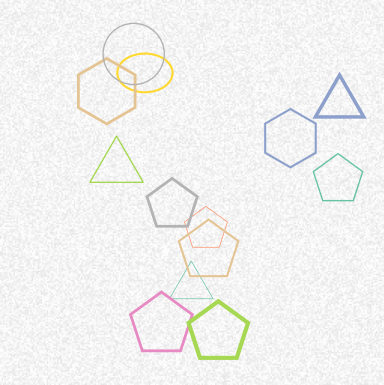[{"shape": "triangle", "thickness": 0.5, "radius": 0.33, "center": [0.497, 0.257]}, {"shape": "pentagon", "thickness": 1, "radius": 0.34, "center": [0.878, 0.533]}, {"shape": "pentagon", "thickness": 0.5, "radius": 0.29, "center": [0.535, 0.405]}, {"shape": "hexagon", "thickness": 1.5, "radius": 0.38, "center": [0.754, 0.641]}, {"shape": "triangle", "thickness": 2.5, "radius": 0.36, "center": [0.882, 0.733]}, {"shape": "pentagon", "thickness": 2, "radius": 0.42, "center": [0.419, 0.157]}, {"shape": "triangle", "thickness": 1, "radius": 0.4, "center": [0.303, 0.567]}, {"shape": "pentagon", "thickness": 3, "radius": 0.41, "center": [0.567, 0.136]}, {"shape": "oval", "thickness": 1.5, "radius": 0.36, "center": [0.376, 0.811]}, {"shape": "pentagon", "thickness": 1.5, "radius": 0.41, "center": [0.542, 0.348]}, {"shape": "hexagon", "thickness": 2, "radius": 0.43, "center": [0.277, 0.763]}, {"shape": "circle", "thickness": 1, "radius": 0.4, "center": [0.347, 0.86]}, {"shape": "pentagon", "thickness": 2, "radius": 0.34, "center": [0.447, 0.468]}]